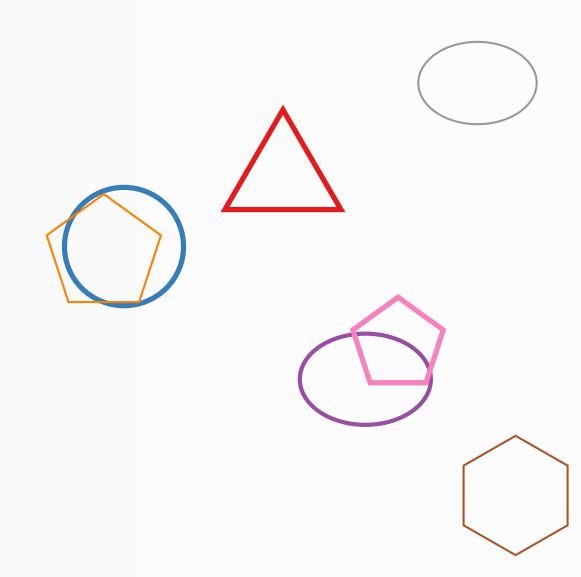[{"shape": "triangle", "thickness": 2.5, "radius": 0.58, "center": [0.487, 0.694]}, {"shape": "circle", "thickness": 2.5, "radius": 0.51, "center": [0.213, 0.572]}, {"shape": "oval", "thickness": 2, "radius": 0.56, "center": [0.629, 0.342]}, {"shape": "pentagon", "thickness": 1, "radius": 0.52, "center": [0.179, 0.56]}, {"shape": "hexagon", "thickness": 1, "radius": 0.52, "center": [0.887, 0.141]}, {"shape": "pentagon", "thickness": 2.5, "radius": 0.41, "center": [0.685, 0.403]}, {"shape": "oval", "thickness": 1, "radius": 0.51, "center": [0.822, 0.855]}]